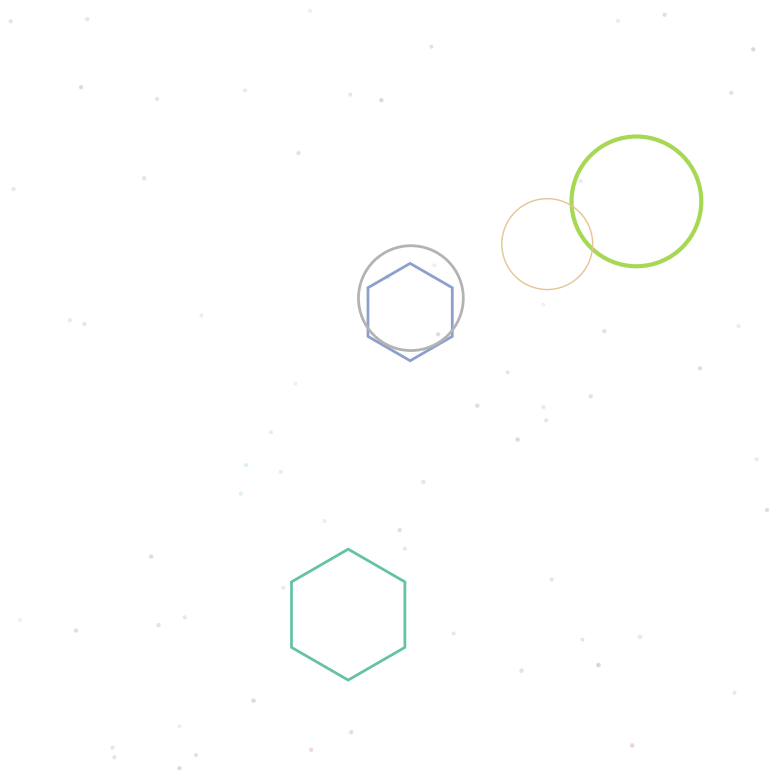[{"shape": "hexagon", "thickness": 1, "radius": 0.43, "center": [0.452, 0.202]}, {"shape": "hexagon", "thickness": 1, "radius": 0.32, "center": [0.533, 0.595]}, {"shape": "circle", "thickness": 1.5, "radius": 0.42, "center": [0.826, 0.738]}, {"shape": "circle", "thickness": 0.5, "radius": 0.3, "center": [0.711, 0.683]}, {"shape": "circle", "thickness": 1, "radius": 0.34, "center": [0.534, 0.613]}]